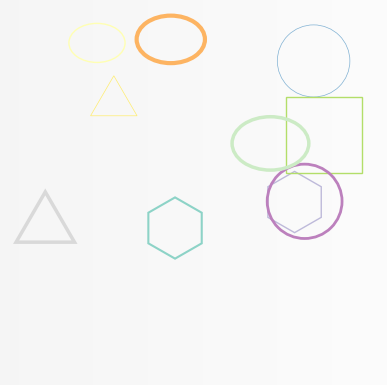[{"shape": "hexagon", "thickness": 1.5, "radius": 0.4, "center": [0.452, 0.408]}, {"shape": "oval", "thickness": 1, "radius": 0.36, "center": [0.25, 0.889]}, {"shape": "hexagon", "thickness": 1, "radius": 0.4, "center": [0.76, 0.475]}, {"shape": "circle", "thickness": 0.5, "radius": 0.47, "center": [0.809, 0.842]}, {"shape": "oval", "thickness": 3, "radius": 0.44, "center": [0.441, 0.898]}, {"shape": "square", "thickness": 1, "radius": 0.49, "center": [0.836, 0.649]}, {"shape": "triangle", "thickness": 2.5, "radius": 0.44, "center": [0.117, 0.414]}, {"shape": "circle", "thickness": 2, "radius": 0.48, "center": [0.786, 0.477]}, {"shape": "oval", "thickness": 2.5, "radius": 0.5, "center": [0.698, 0.627]}, {"shape": "triangle", "thickness": 0.5, "radius": 0.35, "center": [0.294, 0.734]}]